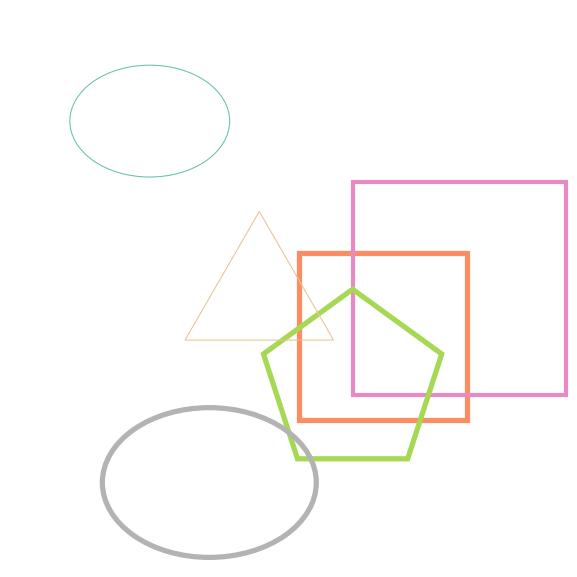[{"shape": "oval", "thickness": 0.5, "radius": 0.69, "center": [0.259, 0.789]}, {"shape": "square", "thickness": 2.5, "radius": 0.73, "center": [0.664, 0.416]}, {"shape": "square", "thickness": 2, "radius": 0.92, "center": [0.796, 0.499]}, {"shape": "pentagon", "thickness": 2.5, "radius": 0.81, "center": [0.611, 0.336]}, {"shape": "triangle", "thickness": 0.5, "radius": 0.74, "center": [0.449, 0.484]}, {"shape": "oval", "thickness": 2.5, "radius": 0.93, "center": [0.362, 0.164]}]